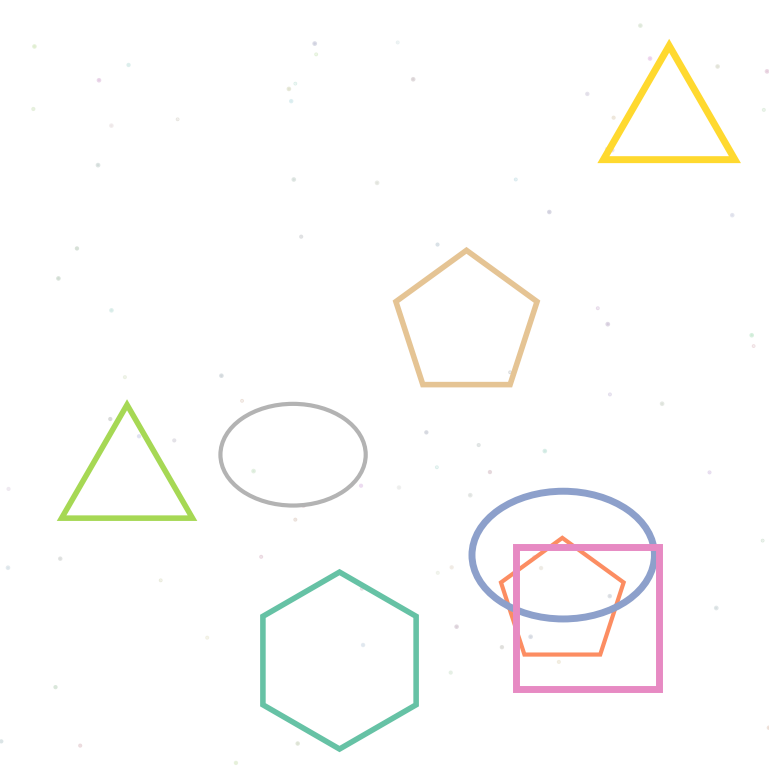[{"shape": "hexagon", "thickness": 2, "radius": 0.57, "center": [0.441, 0.142]}, {"shape": "pentagon", "thickness": 1.5, "radius": 0.42, "center": [0.73, 0.218]}, {"shape": "oval", "thickness": 2.5, "radius": 0.59, "center": [0.731, 0.279]}, {"shape": "square", "thickness": 2.5, "radius": 0.46, "center": [0.763, 0.197]}, {"shape": "triangle", "thickness": 2, "radius": 0.49, "center": [0.165, 0.376]}, {"shape": "triangle", "thickness": 2.5, "radius": 0.49, "center": [0.869, 0.842]}, {"shape": "pentagon", "thickness": 2, "radius": 0.48, "center": [0.606, 0.578]}, {"shape": "oval", "thickness": 1.5, "radius": 0.47, "center": [0.381, 0.409]}]